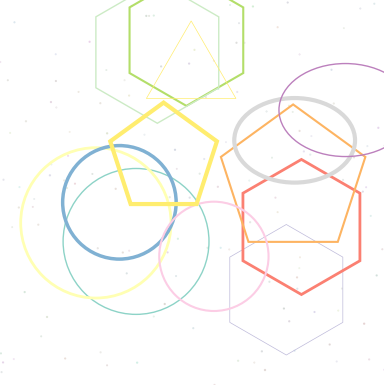[{"shape": "circle", "thickness": 1, "radius": 0.95, "center": [0.353, 0.373]}, {"shape": "circle", "thickness": 2, "radius": 0.98, "center": [0.249, 0.421]}, {"shape": "hexagon", "thickness": 0.5, "radius": 0.85, "center": [0.744, 0.247]}, {"shape": "hexagon", "thickness": 2, "radius": 0.88, "center": [0.783, 0.41]}, {"shape": "circle", "thickness": 2.5, "radius": 0.74, "center": [0.31, 0.474]}, {"shape": "pentagon", "thickness": 1.5, "radius": 0.99, "center": [0.761, 0.531]}, {"shape": "hexagon", "thickness": 1.5, "radius": 0.85, "center": [0.484, 0.896]}, {"shape": "circle", "thickness": 1.5, "radius": 0.71, "center": [0.556, 0.334]}, {"shape": "oval", "thickness": 3, "radius": 0.78, "center": [0.765, 0.636]}, {"shape": "oval", "thickness": 1, "radius": 0.86, "center": [0.897, 0.714]}, {"shape": "hexagon", "thickness": 1, "radius": 0.92, "center": [0.409, 0.864]}, {"shape": "triangle", "thickness": 0.5, "radius": 0.67, "center": [0.497, 0.811]}, {"shape": "pentagon", "thickness": 3, "radius": 0.73, "center": [0.425, 0.588]}]